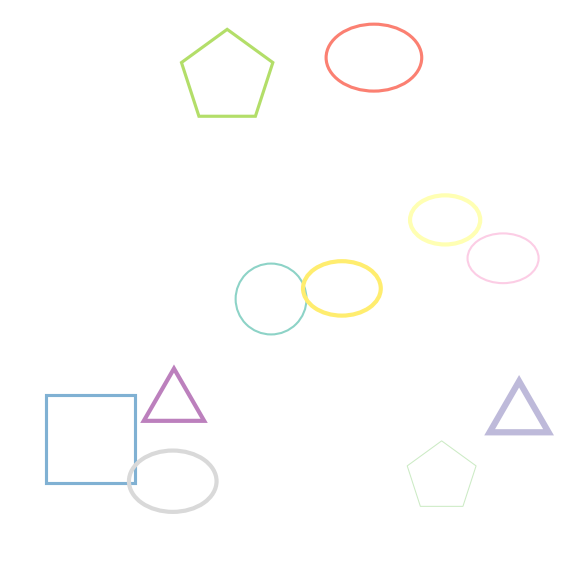[{"shape": "circle", "thickness": 1, "radius": 0.31, "center": [0.469, 0.481]}, {"shape": "oval", "thickness": 2, "radius": 0.3, "center": [0.771, 0.618]}, {"shape": "triangle", "thickness": 3, "radius": 0.29, "center": [0.899, 0.28]}, {"shape": "oval", "thickness": 1.5, "radius": 0.41, "center": [0.647, 0.899]}, {"shape": "square", "thickness": 1.5, "radius": 0.38, "center": [0.157, 0.239]}, {"shape": "pentagon", "thickness": 1.5, "radius": 0.42, "center": [0.393, 0.865]}, {"shape": "oval", "thickness": 1, "radius": 0.31, "center": [0.871, 0.552]}, {"shape": "oval", "thickness": 2, "radius": 0.38, "center": [0.299, 0.166]}, {"shape": "triangle", "thickness": 2, "radius": 0.3, "center": [0.301, 0.301]}, {"shape": "pentagon", "thickness": 0.5, "radius": 0.31, "center": [0.765, 0.173]}, {"shape": "oval", "thickness": 2, "radius": 0.34, "center": [0.592, 0.5]}]